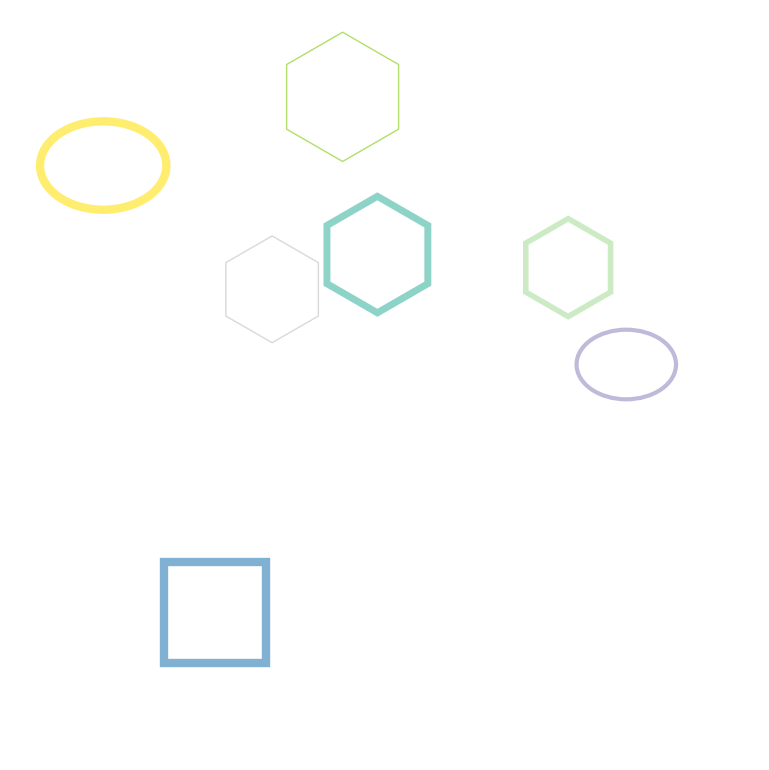[{"shape": "hexagon", "thickness": 2.5, "radius": 0.38, "center": [0.49, 0.669]}, {"shape": "oval", "thickness": 1.5, "radius": 0.32, "center": [0.813, 0.527]}, {"shape": "square", "thickness": 3, "radius": 0.33, "center": [0.279, 0.205]}, {"shape": "hexagon", "thickness": 0.5, "radius": 0.42, "center": [0.445, 0.874]}, {"shape": "hexagon", "thickness": 0.5, "radius": 0.35, "center": [0.353, 0.624]}, {"shape": "hexagon", "thickness": 2, "radius": 0.32, "center": [0.738, 0.652]}, {"shape": "oval", "thickness": 3, "radius": 0.41, "center": [0.134, 0.785]}]